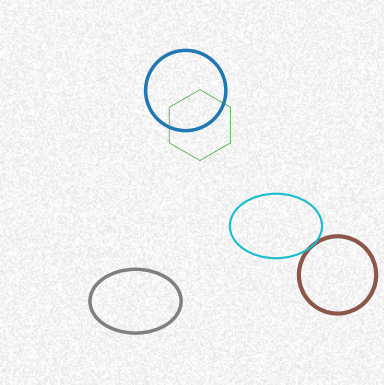[{"shape": "circle", "thickness": 2.5, "radius": 0.52, "center": [0.482, 0.765]}, {"shape": "hexagon", "thickness": 0.5, "radius": 0.46, "center": [0.519, 0.675]}, {"shape": "circle", "thickness": 3, "radius": 0.5, "center": [0.877, 0.286]}, {"shape": "oval", "thickness": 2.5, "radius": 0.59, "center": [0.352, 0.218]}, {"shape": "oval", "thickness": 1.5, "radius": 0.6, "center": [0.717, 0.413]}]